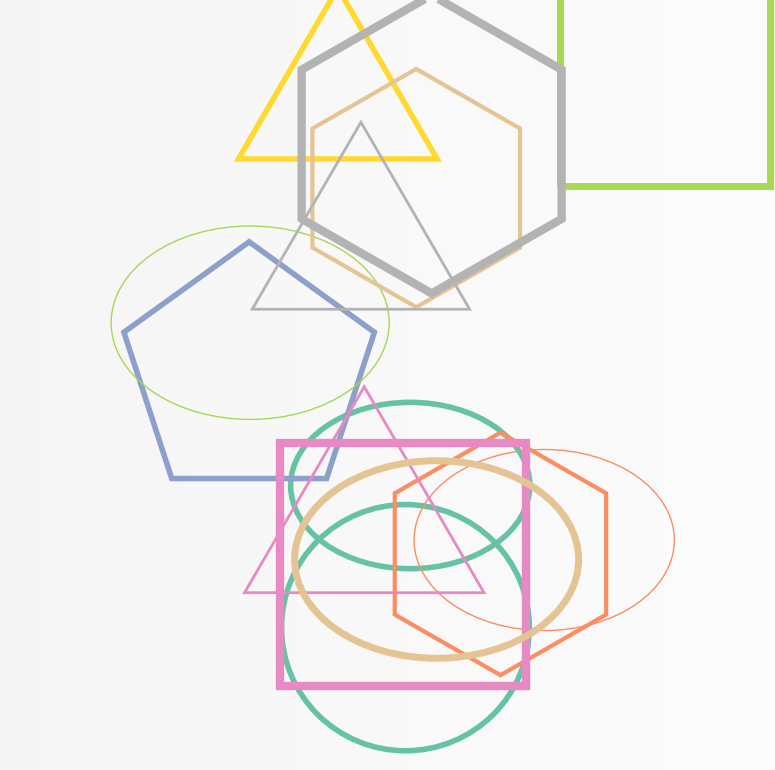[{"shape": "oval", "thickness": 2, "radius": 0.77, "center": [0.529, 0.369]}, {"shape": "circle", "thickness": 2, "radius": 0.8, "center": [0.523, 0.185]}, {"shape": "oval", "thickness": 0.5, "radius": 0.84, "center": [0.702, 0.299]}, {"shape": "hexagon", "thickness": 1.5, "radius": 0.79, "center": [0.646, 0.281]}, {"shape": "pentagon", "thickness": 2, "radius": 0.85, "center": [0.321, 0.516]}, {"shape": "triangle", "thickness": 1, "radius": 0.89, "center": [0.47, 0.319]}, {"shape": "square", "thickness": 3, "radius": 0.79, "center": [0.52, 0.267]}, {"shape": "square", "thickness": 2.5, "radius": 0.68, "center": [0.858, 0.894]}, {"shape": "oval", "thickness": 0.5, "radius": 0.9, "center": [0.323, 0.581]}, {"shape": "triangle", "thickness": 2, "radius": 0.74, "center": [0.436, 0.868]}, {"shape": "oval", "thickness": 2.5, "radius": 0.92, "center": [0.563, 0.273]}, {"shape": "hexagon", "thickness": 1.5, "radius": 0.77, "center": [0.537, 0.756]}, {"shape": "triangle", "thickness": 1, "radius": 0.81, "center": [0.466, 0.679]}, {"shape": "hexagon", "thickness": 3, "radius": 0.97, "center": [0.557, 0.813]}]